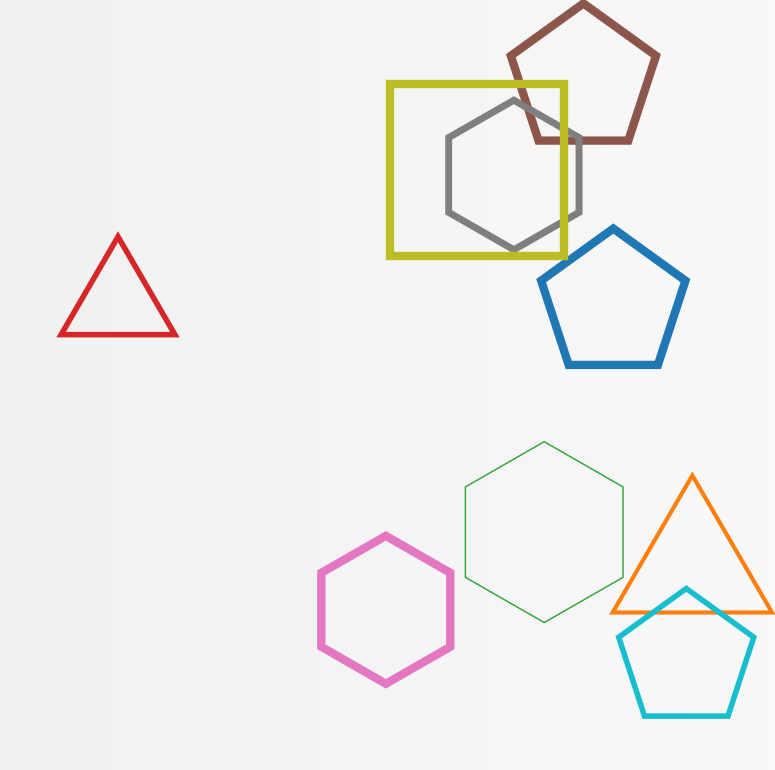[{"shape": "pentagon", "thickness": 3, "radius": 0.49, "center": [0.791, 0.605]}, {"shape": "triangle", "thickness": 1.5, "radius": 0.59, "center": [0.893, 0.264]}, {"shape": "hexagon", "thickness": 0.5, "radius": 0.59, "center": [0.702, 0.309]}, {"shape": "triangle", "thickness": 2, "radius": 0.42, "center": [0.152, 0.608]}, {"shape": "pentagon", "thickness": 3, "radius": 0.49, "center": [0.753, 0.897]}, {"shape": "hexagon", "thickness": 3, "radius": 0.48, "center": [0.498, 0.208]}, {"shape": "hexagon", "thickness": 2.5, "radius": 0.49, "center": [0.663, 0.773]}, {"shape": "square", "thickness": 3, "radius": 0.56, "center": [0.616, 0.779]}, {"shape": "pentagon", "thickness": 2, "radius": 0.46, "center": [0.885, 0.144]}]